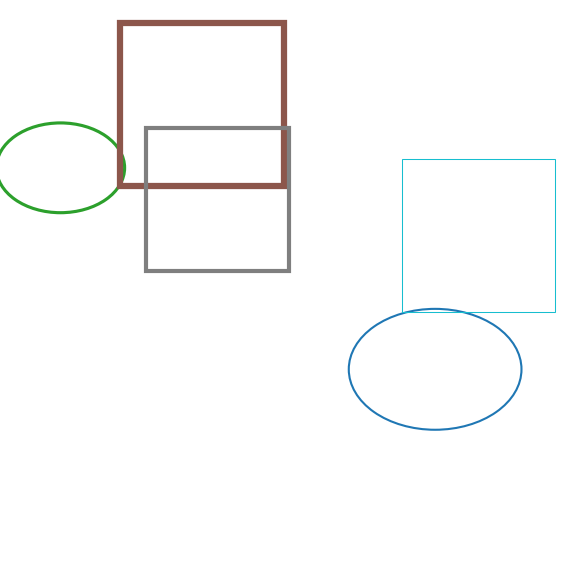[{"shape": "oval", "thickness": 1, "radius": 0.75, "center": [0.753, 0.36]}, {"shape": "oval", "thickness": 1.5, "radius": 0.56, "center": [0.105, 0.709]}, {"shape": "square", "thickness": 3, "radius": 0.71, "center": [0.349, 0.818]}, {"shape": "square", "thickness": 2, "radius": 0.62, "center": [0.377, 0.654]}, {"shape": "square", "thickness": 0.5, "radius": 0.66, "center": [0.828, 0.592]}]